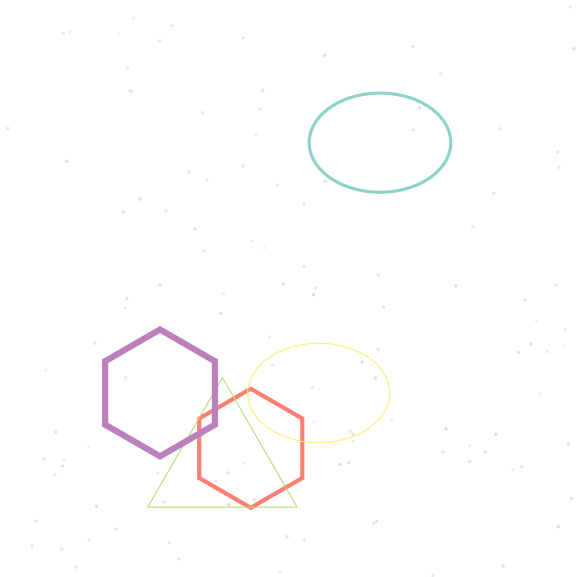[{"shape": "oval", "thickness": 1.5, "radius": 0.61, "center": [0.658, 0.752]}, {"shape": "hexagon", "thickness": 2, "radius": 0.52, "center": [0.434, 0.223]}, {"shape": "triangle", "thickness": 0.5, "radius": 0.75, "center": [0.385, 0.196]}, {"shape": "hexagon", "thickness": 3, "radius": 0.55, "center": [0.277, 0.319]}, {"shape": "oval", "thickness": 0.5, "radius": 0.61, "center": [0.552, 0.319]}]